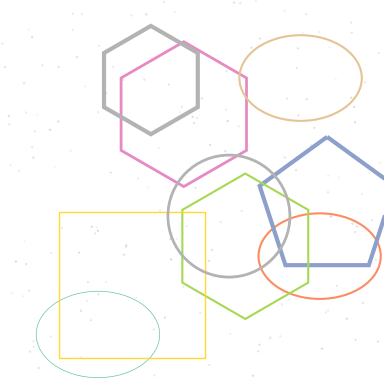[{"shape": "oval", "thickness": 0.5, "radius": 0.8, "center": [0.254, 0.131]}, {"shape": "oval", "thickness": 1.5, "radius": 0.79, "center": [0.83, 0.335]}, {"shape": "pentagon", "thickness": 3, "radius": 0.92, "center": [0.85, 0.46]}, {"shape": "hexagon", "thickness": 2, "radius": 0.94, "center": [0.477, 0.703]}, {"shape": "hexagon", "thickness": 1.5, "radius": 0.94, "center": [0.637, 0.36]}, {"shape": "square", "thickness": 1, "radius": 0.95, "center": [0.343, 0.259]}, {"shape": "oval", "thickness": 1.5, "radius": 0.79, "center": [0.781, 0.797]}, {"shape": "circle", "thickness": 2, "radius": 0.79, "center": [0.595, 0.439]}, {"shape": "hexagon", "thickness": 3, "radius": 0.7, "center": [0.392, 0.792]}]